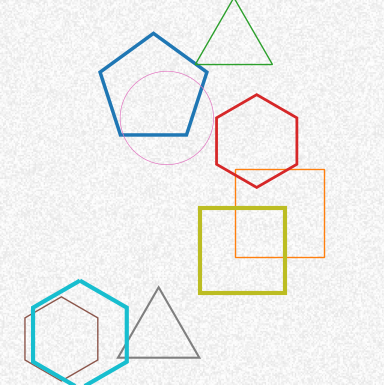[{"shape": "pentagon", "thickness": 2.5, "radius": 0.73, "center": [0.399, 0.767]}, {"shape": "square", "thickness": 1, "radius": 0.57, "center": [0.726, 0.447]}, {"shape": "triangle", "thickness": 1, "radius": 0.58, "center": [0.607, 0.89]}, {"shape": "hexagon", "thickness": 2, "radius": 0.6, "center": [0.667, 0.634]}, {"shape": "hexagon", "thickness": 1, "radius": 0.55, "center": [0.159, 0.12]}, {"shape": "circle", "thickness": 0.5, "radius": 0.61, "center": [0.433, 0.694]}, {"shape": "triangle", "thickness": 1.5, "radius": 0.61, "center": [0.412, 0.132]}, {"shape": "square", "thickness": 3, "radius": 0.55, "center": [0.63, 0.349]}, {"shape": "hexagon", "thickness": 3, "radius": 0.7, "center": [0.208, 0.131]}]